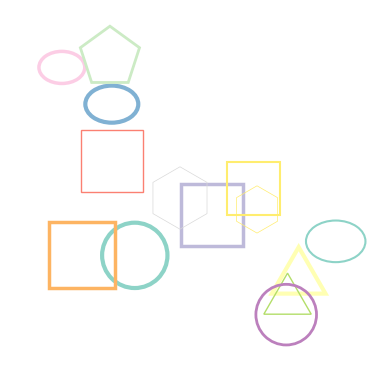[{"shape": "circle", "thickness": 3, "radius": 0.42, "center": [0.35, 0.337]}, {"shape": "oval", "thickness": 1.5, "radius": 0.39, "center": [0.872, 0.373]}, {"shape": "triangle", "thickness": 3, "radius": 0.4, "center": [0.776, 0.278]}, {"shape": "square", "thickness": 2.5, "radius": 0.4, "center": [0.55, 0.441]}, {"shape": "square", "thickness": 1, "radius": 0.4, "center": [0.291, 0.582]}, {"shape": "oval", "thickness": 3, "radius": 0.34, "center": [0.29, 0.729]}, {"shape": "square", "thickness": 2.5, "radius": 0.43, "center": [0.213, 0.337]}, {"shape": "triangle", "thickness": 1, "radius": 0.36, "center": [0.747, 0.219]}, {"shape": "oval", "thickness": 2.5, "radius": 0.3, "center": [0.161, 0.825]}, {"shape": "hexagon", "thickness": 0.5, "radius": 0.41, "center": [0.467, 0.486]}, {"shape": "circle", "thickness": 2, "radius": 0.39, "center": [0.743, 0.183]}, {"shape": "pentagon", "thickness": 2, "radius": 0.4, "center": [0.286, 0.851]}, {"shape": "square", "thickness": 1.5, "radius": 0.34, "center": [0.659, 0.511]}, {"shape": "hexagon", "thickness": 0.5, "radius": 0.31, "center": [0.668, 0.456]}]